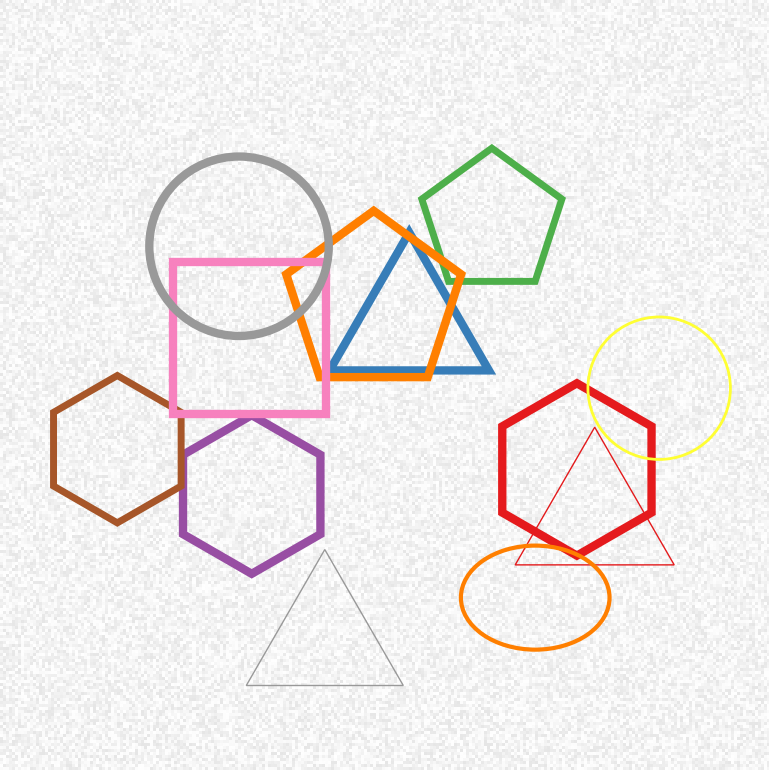[{"shape": "hexagon", "thickness": 3, "radius": 0.56, "center": [0.749, 0.39]}, {"shape": "triangle", "thickness": 0.5, "radius": 0.6, "center": [0.772, 0.326]}, {"shape": "triangle", "thickness": 3, "radius": 0.6, "center": [0.531, 0.579]}, {"shape": "pentagon", "thickness": 2.5, "radius": 0.48, "center": [0.639, 0.712]}, {"shape": "hexagon", "thickness": 3, "radius": 0.52, "center": [0.327, 0.358]}, {"shape": "pentagon", "thickness": 3, "radius": 0.6, "center": [0.485, 0.607]}, {"shape": "oval", "thickness": 1.5, "radius": 0.48, "center": [0.695, 0.224]}, {"shape": "circle", "thickness": 1, "radius": 0.46, "center": [0.856, 0.496]}, {"shape": "hexagon", "thickness": 2.5, "radius": 0.48, "center": [0.152, 0.417]}, {"shape": "square", "thickness": 3, "radius": 0.5, "center": [0.324, 0.561]}, {"shape": "triangle", "thickness": 0.5, "radius": 0.59, "center": [0.422, 0.169]}, {"shape": "circle", "thickness": 3, "radius": 0.58, "center": [0.31, 0.68]}]